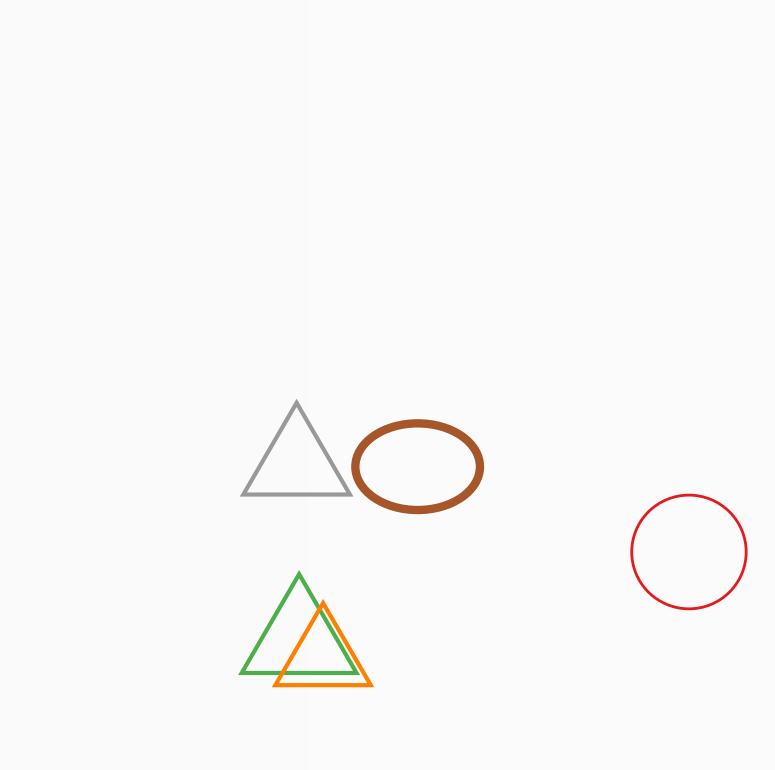[{"shape": "circle", "thickness": 1, "radius": 0.37, "center": [0.889, 0.283]}, {"shape": "triangle", "thickness": 1.5, "radius": 0.43, "center": [0.386, 0.169]}, {"shape": "triangle", "thickness": 1.5, "radius": 0.36, "center": [0.417, 0.146]}, {"shape": "oval", "thickness": 3, "radius": 0.4, "center": [0.539, 0.394]}, {"shape": "triangle", "thickness": 1.5, "radius": 0.4, "center": [0.383, 0.397]}]